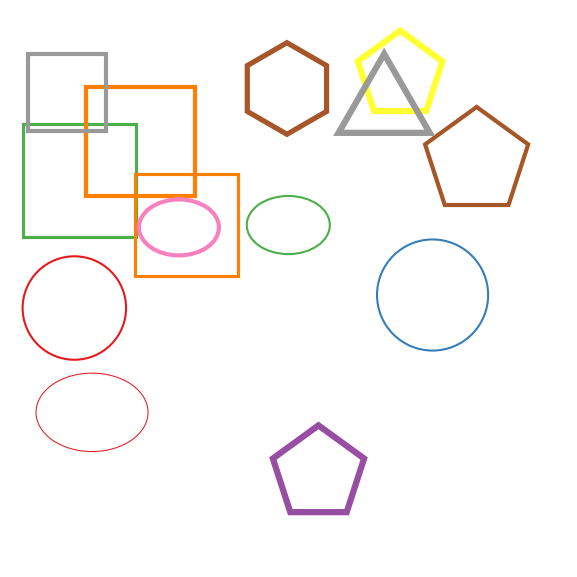[{"shape": "oval", "thickness": 0.5, "radius": 0.48, "center": [0.159, 0.285]}, {"shape": "circle", "thickness": 1, "radius": 0.45, "center": [0.129, 0.466]}, {"shape": "circle", "thickness": 1, "radius": 0.48, "center": [0.749, 0.488]}, {"shape": "oval", "thickness": 1, "radius": 0.36, "center": [0.499, 0.609]}, {"shape": "square", "thickness": 1.5, "radius": 0.49, "center": [0.138, 0.686]}, {"shape": "pentagon", "thickness": 3, "radius": 0.42, "center": [0.551, 0.179]}, {"shape": "square", "thickness": 2, "radius": 0.47, "center": [0.243, 0.755]}, {"shape": "square", "thickness": 1.5, "radius": 0.44, "center": [0.323, 0.609]}, {"shape": "pentagon", "thickness": 3, "radius": 0.38, "center": [0.693, 0.869]}, {"shape": "pentagon", "thickness": 2, "radius": 0.47, "center": [0.825, 0.72]}, {"shape": "hexagon", "thickness": 2.5, "radius": 0.4, "center": [0.497, 0.846]}, {"shape": "oval", "thickness": 2, "radius": 0.35, "center": [0.31, 0.605]}, {"shape": "triangle", "thickness": 3, "radius": 0.46, "center": [0.665, 0.815]}, {"shape": "square", "thickness": 2, "radius": 0.34, "center": [0.116, 0.839]}]